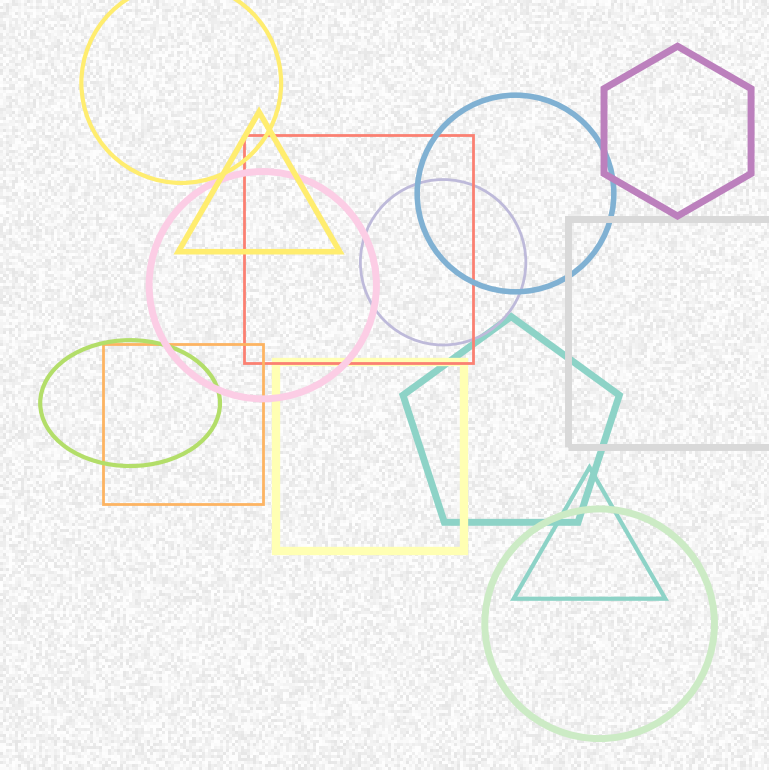[{"shape": "triangle", "thickness": 1.5, "radius": 0.57, "center": [0.766, 0.279]}, {"shape": "pentagon", "thickness": 2.5, "radius": 0.74, "center": [0.664, 0.441]}, {"shape": "square", "thickness": 3, "radius": 0.61, "center": [0.48, 0.407]}, {"shape": "circle", "thickness": 1, "radius": 0.54, "center": [0.575, 0.659]}, {"shape": "square", "thickness": 1, "radius": 0.74, "center": [0.466, 0.677]}, {"shape": "circle", "thickness": 2, "radius": 0.64, "center": [0.669, 0.749]}, {"shape": "square", "thickness": 1, "radius": 0.52, "center": [0.238, 0.449]}, {"shape": "oval", "thickness": 1.5, "radius": 0.58, "center": [0.169, 0.476]}, {"shape": "circle", "thickness": 2.5, "radius": 0.74, "center": [0.341, 0.63]}, {"shape": "square", "thickness": 2.5, "radius": 0.74, "center": [0.887, 0.567]}, {"shape": "hexagon", "thickness": 2.5, "radius": 0.55, "center": [0.88, 0.83]}, {"shape": "circle", "thickness": 2.5, "radius": 0.75, "center": [0.779, 0.19]}, {"shape": "circle", "thickness": 1.5, "radius": 0.65, "center": [0.235, 0.892]}, {"shape": "triangle", "thickness": 2, "radius": 0.61, "center": [0.336, 0.734]}]